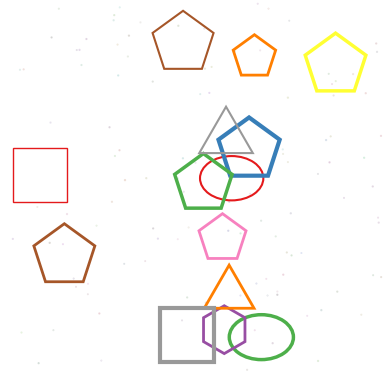[{"shape": "oval", "thickness": 1.5, "radius": 0.41, "center": [0.602, 0.537]}, {"shape": "square", "thickness": 1, "radius": 0.35, "center": [0.104, 0.546]}, {"shape": "pentagon", "thickness": 3, "radius": 0.42, "center": [0.647, 0.611]}, {"shape": "oval", "thickness": 2.5, "radius": 0.42, "center": [0.679, 0.124]}, {"shape": "pentagon", "thickness": 2.5, "radius": 0.39, "center": [0.528, 0.523]}, {"shape": "hexagon", "thickness": 2, "radius": 0.31, "center": [0.582, 0.144]}, {"shape": "triangle", "thickness": 2, "radius": 0.37, "center": [0.595, 0.237]}, {"shape": "pentagon", "thickness": 2, "radius": 0.29, "center": [0.661, 0.852]}, {"shape": "pentagon", "thickness": 2.5, "radius": 0.41, "center": [0.872, 0.831]}, {"shape": "pentagon", "thickness": 1.5, "radius": 0.42, "center": [0.475, 0.889]}, {"shape": "pentagon", "thickness": 2, "radius": 0.42, "center": [0.167, 0.336]}, {"shape": "pentagon", "thickness": 2, "radius": 0.32, "center": [0.578, 0.381]}, {"shape": "triangle", "thickness": 1.5, "radius": 0.4, "center": [0.587, 0.643]}, {"shape": "square", "thickness": 3, "radius": 0.35, "center": [0.486, 0.131]}]